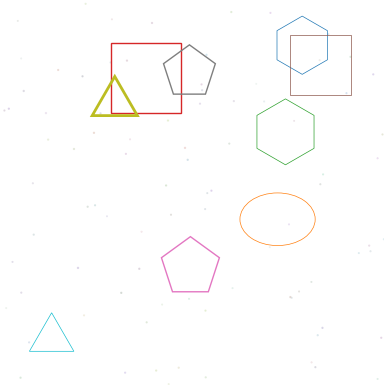[{"shape": "hexagon", "thickness": 0.5, "radius": 0.38, "center": [0.785, 0.883]}, {"shape": "oval", "thickness": 0.5, "radius": 0.49, "center": [0.721, 0.43]}, {"shape": "hexagon", "thickness": 0.5, "radius": 0.43, "center": [0.742, 0.658]}, {"shape": "square", "thickness": 1, "radius": 0.46, "center": [0.38, 0.797]}, {"shape": "square", "thickness": 0.5, "radius": 0.39, "center": [0.832, 0.831]}, {"shape": "pentagon", "thickness": 1, "radius": 0.4, "center": [0.495, 0.306]}, {"shape": "pentagon", "thickness": 1, "radius": 0.35, "center": [0.492, 0.813]}, {"shape": "triangle", "thickness": 2, "radius": 0.34, "center": [0.298, 0.734]}, {"shape": "triangle", "thickness": 0.5, "radius": 0.33, "center": [0.134, 0.121]}]